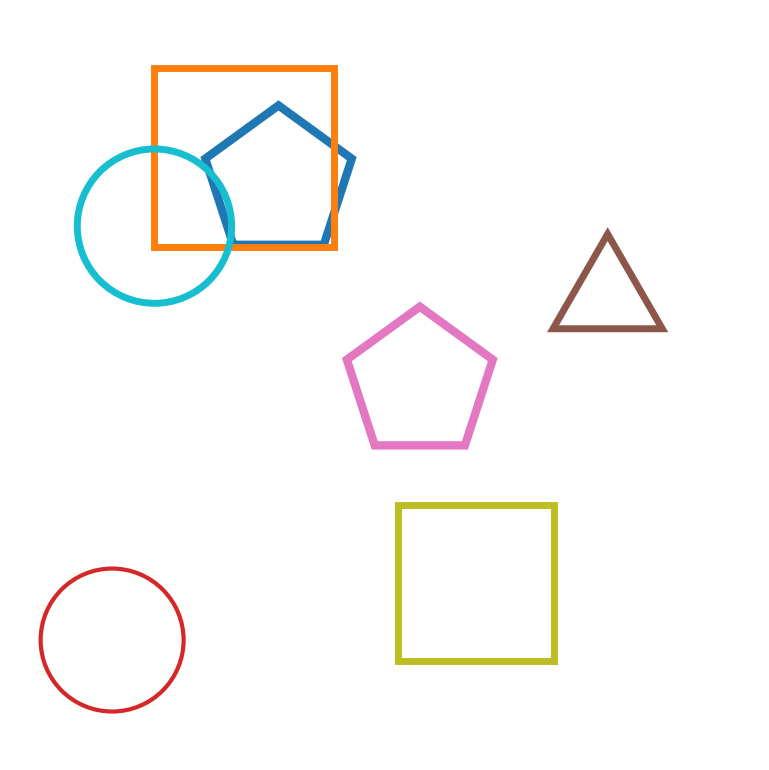[{"shape": "pentagon", "thickness": 3, "radius": 0.5, "center": [0.362, 0.763]}, {"shape": "square", "thickness": 2.5, "radius": 0.58, "center": [0.317, 0.796]}, {"shape": "circle", "thickness": 1.5, "radius": 0.46, "center": [0.146, 0.169]}, {"shape": "triangle", "thickness": 2.5, "radius": 0.41, "center": [0.789, 0.614]}, {"shape": "pentagon", "thickness": 3, "radius": 0.5, "center": [0.545, 0.502]}, {"shape": "square", "thickness": 2.5, "radius": 0.51, "center": [0.618, 0.243]}, {"shape": "circle", "thickness": 2.5, "radius": 0.5, "center": [0.201, 0.706]}]